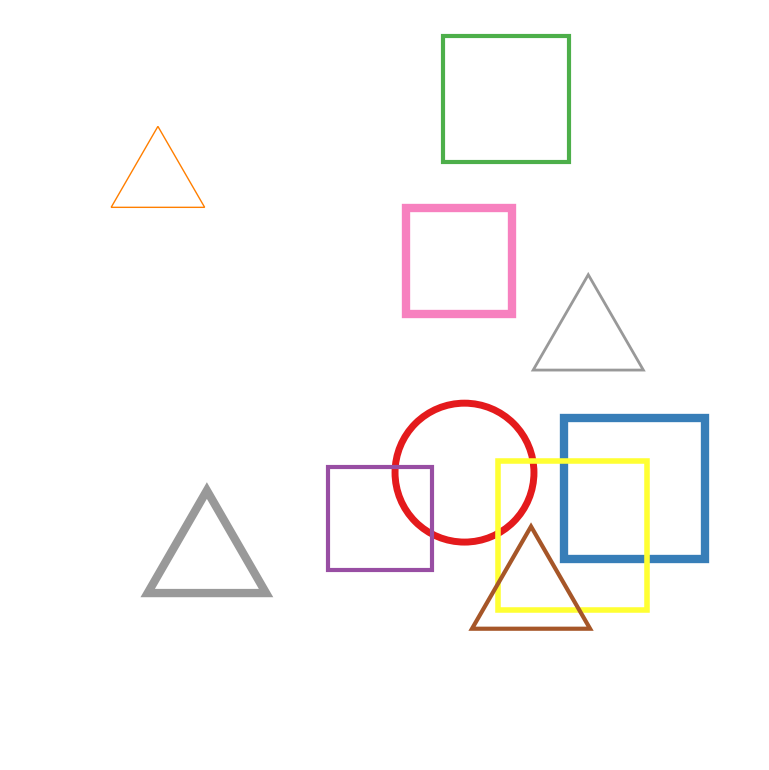[{"shape": "circle", "thickness": 2.5, "radius": 0.45, "center": [0.603, 0.386]}, {"shape": "square", "thickness": 3, "radius": 0.46, "center": [0.824, 0.366]}, {"shape": "square", "thickness": 1.5, "radius": 0.41, "center": [0.657, 0.872]}, {"shape": "square", "thickness": 1.5, "radius": 0.34, "center": [0.493, 0.327]}, {"shape": "triangle", "thickness": 0.5, "radius": 0.35, "center": [0.205, 0.766]}, {"shape": "square", "thickness": 2, "radius": 0.48, "center": [0.743, 0.304]}, {"shape": "triangle", "thickness": 1.5, "radius": 0.44, "center": [0.69, 0.228]}, {"shape": "square", "thickness": 3, "radius": 0.34, "center": [0.596, 0.661]}, {"shape": "triangle", "thickness": 3, "radius": 0.44, "center": [0.269, 0.274]}, {"shape": "triangle", "thickness": 1, "radius": 0.41, "center": [0.764, 0.561]}]